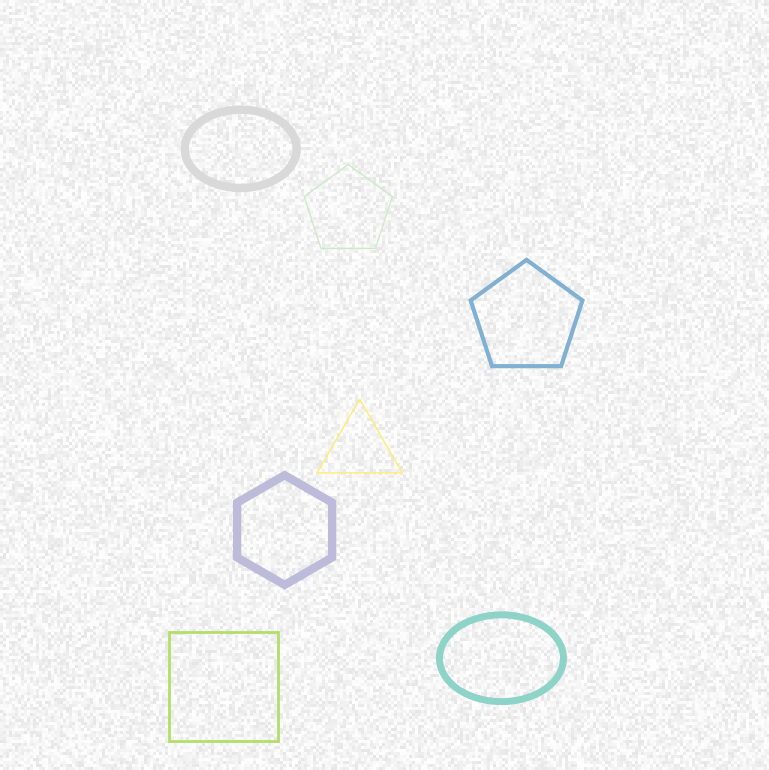[{"shape": "oval", "thickness": 2.5, "radius": 0.4, "center": [0.651, 0.145]}, {"shape": "hexagon", "thickness": 3, "radius": 0.36, "center": [0.37, 0.312]}, {"shape": "pentagon", "thickness": 1.5, "radius": 0.38, "center": [0.684, 0.586]}, {"shape": "square", "thickness": 1, "radius": 0.35, "center": [0.29, 0.108]}, {"shape": "oval", "thickness": 3, "radius": 0.36, "center": [0.313, 0.807]}, {"shape": "pentagon", "thickness": 0.5, "radius": 0.3, "center": [0.452, 0.726]}, {"shape": "triangle", "thickness": 0.5, "radius": 0.32, "center": [0.467, 0.418]}]